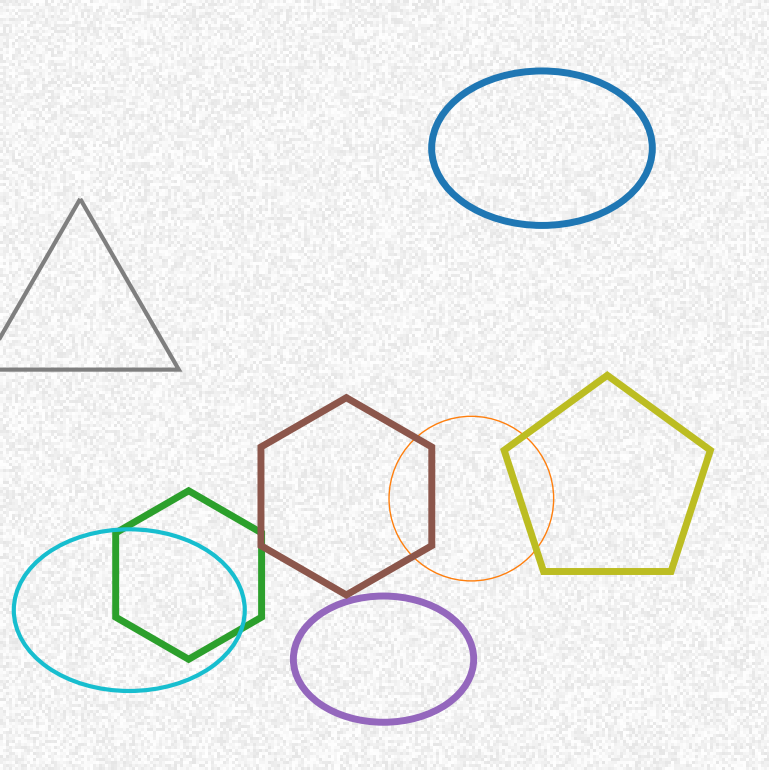[{"shape": "oval", "thickness": 2.5, "radius": 0.72, "center": [0.704, 0.808]}, {"shape": "circle", "thickness": 0.5, "radius": 0.53, "center": [0.612, 0.352]}, {"shape": "hexagon", "thickness": 2.5, "radius": 0.55, "center": [0.245, 0.253]}, {"shape": "oval", "thickness": 2.5, "radius": 0.59, "center": [0.498, 0.144]}, {"shape": "hexagon", "thickness": 2.5, "radius": 0.64, "center": [0.45, 0.355]}, {"shape": "triangle", "thickness": 1.5, "radius": 0.74, "center": [0.104, 0.594]}, {"shape": "pentagon", "thickness": 2.5, "radius": 0.7, "center": [0.789, 0.372]}, {"shape": "oval", "thickness": 1.5, "radius": 0.75, "center": [0.168, 0.208]}]